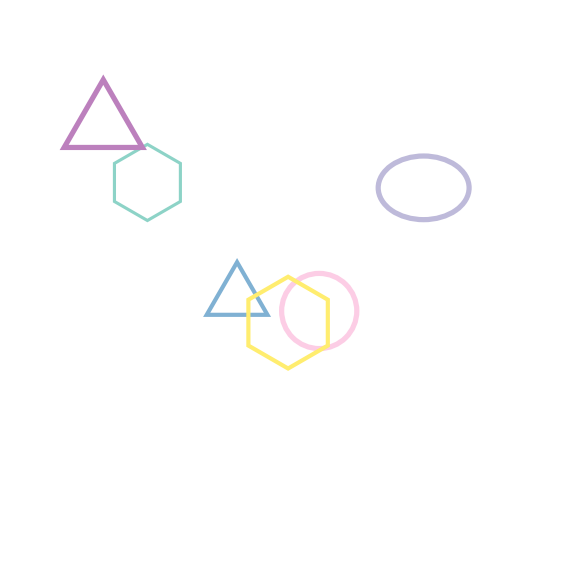[{"shape": "hexagon", "thickness": 1.5, "radius": 0.33, "center": [0.255, 0.683]}, {"shape": "oval", "thickness": 2.5, "radius": 0.39, "center": [0.734, 0.674]}, {"shape": "triangle", "thickness": 2, "radius": 0.3, "center": [0.411, 0.484]}, {"shape": "circle", "thickness": 2.5, "radius": 0.33, "center": [0.553, 0.461]}, {"shape": "triangle", "thickness": 2.5, "radius": 0.39, "center": [0.179, 0.783]}, {"shape": "hexagon", "thickness": 2, "radius": 0.4, "center": [0.499, 0.44]}]